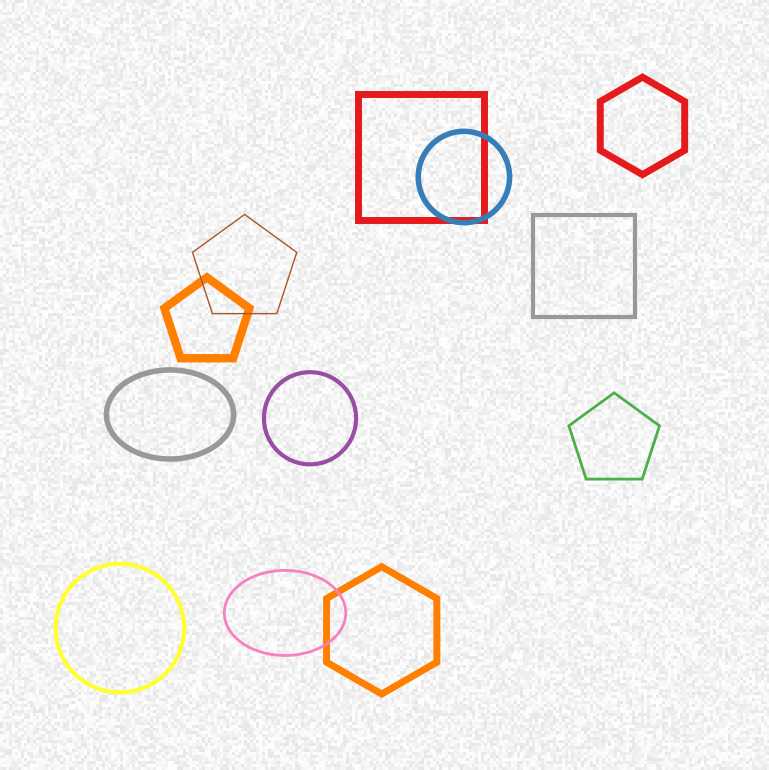[{"shape": "hexagon", "thickness": 2.5, "radius": 0.32, "center": [0.834, 0.836]}, {"shape": "square", "thickness": 2.5, "radius": 0.41, "center": [0.547, 0.796]}, {"shape": "circle", "thickness": 2, "radius": 0.3, "center": [0.602, 0.77]}, {"shape": "pentagon", "thickness": 1, "radius": 0.31, "center": [0.798, 0.428]}, {"shape": "circle", "thickness": 1.5, "radius": 0.3, "center": [0.403, 0.457]}, {"shape": "pentagon", "thickness": 3, "radius": 0.29, "center": [0.269, 0.582]}, {"shape": "hexagon", "thickness": 2.5, "radius": 0.41, "center": [0.496, 0.181]}, {"shape": "circle", "thickness": 1.5, "radius": 0.42, "center": [0.156, 0.184]}, {"shape": "pentagon", "thickness": 0.5, "radius": 0.36, "center": [0.318, 0.65]}, {"shape": "oval", "thickness": 1, "radius": 0.39, "center": [0.37, 0.204]}, {"shape": "oval", "thickness": 2, "radius": 0.41, "center": [0.221, 0.462]}, {"shape": "square", "thickness": 1.5, "radius": 0.33, "center": [0.758, 0.655]}]